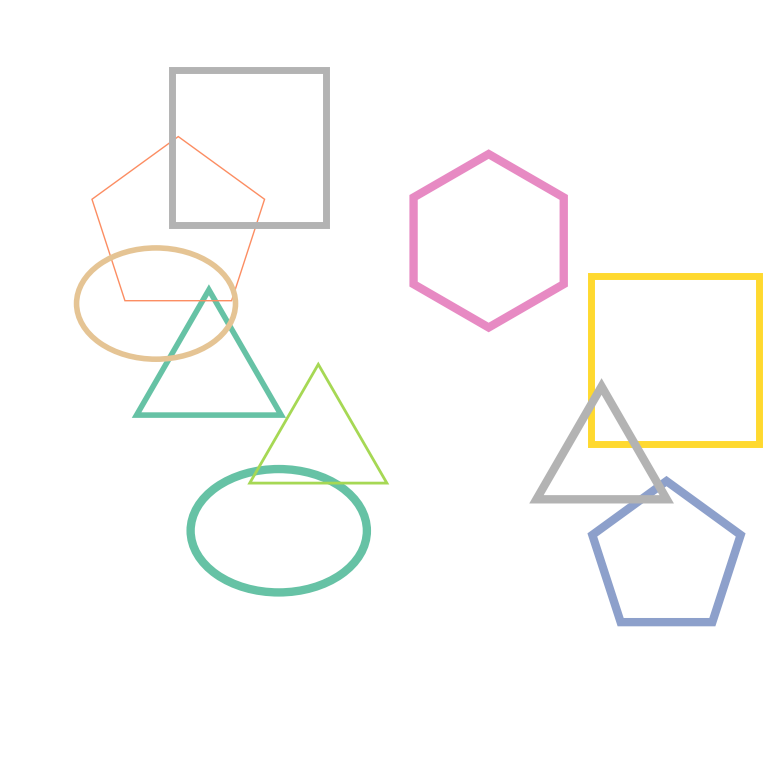[{"shape": "oval", "thickness": 3, "radius": 0.57, "center": [0.362, 0.311]}, {"shape": "triangle", "thickness": 2, "radius": 0.54, "center": [0.271, 0.515]}, {"shape": "pentagon", "thickness": 0.5, "radius": 0.59, "center": [0.232, 0.705]}, {"shape": "pentagon", "thickness": 3, "radius": 0.51, "center": [0.866, 0.274]}, {"shape": "hexagon", "thickness": 3, "radius": 0.56, "center": [0.635, 0.687]}, {"shape": "triangle", "thickness": 1, "radius": 0.51, "center": [0.413, 0.424]}, {"shape": "square", "thickness": 2.5, "radius": 0.55, "center": [0.876, 0.533]}, {"shape": "oval", "thickness": 2, "radius": 0.52, "center": [0.203, 0.606]}, {"shape": "square", "thickness": 2.5, "radius": 0.5, "center": [0.323, 0.809]}, {"shape": "triangle", "thickness": 3, "radius": 0.49, "center": [0.781, 0.4]}]